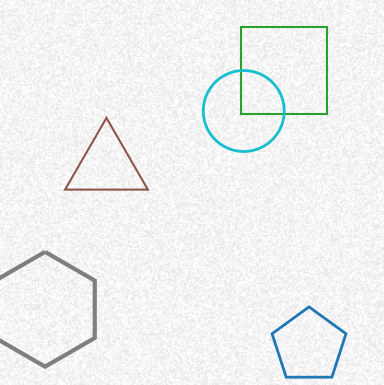[{"shape": "pentagon", "thickness": 2, "radius": 0.5, "center": [0.803, 0.102]}, {"shape": "square", "thickness": 1.5, "radius": 0.56, "center": [0.737, 0.817]}, {"shape": "triangle", "thickness": 1.5, "radius": 0.62, "center": [0.277, 0.57]}, {"shape": "hexagon", "thickness": 3, "radius": 0.75, "center": [0.117, 0.197]}, {"shape": "circle", "thickness": 2, "radius": 0.53, "center": [0.633, 0.712]}]